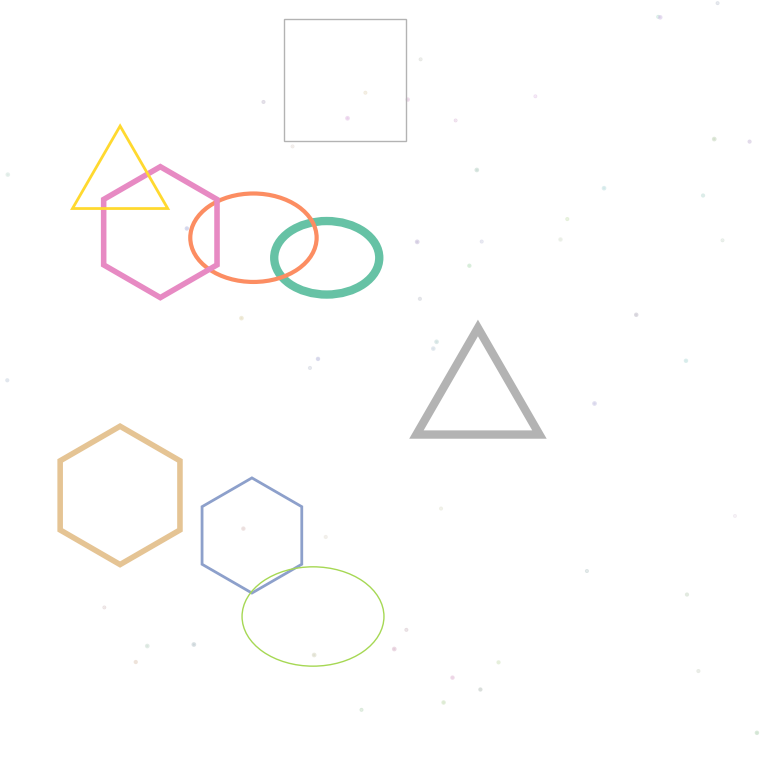[{"shape": "oval", "thickness": 3, "radius": 0.34, "center": [0.424, 0.665]}, {"shape": "oval", "thickness": 1.5, "radius": 0.41, "center": [0.329, 0.691]}, {"shape": "hexagon", "thickness": 1, "radius": 0.37, "center": [0.327, 0.305]}, {"shape": "hexagon", "thickness": 2, "radius": 0.42, "center": [0.208, 0.699]}, {"shape": "oval", "thickness": 0.5, "radius": 0.46, "center": [0.407, 0.199]}, {"shape": "triangle", "thickness": 1, "radius": 0.36, "center": [0.156, 0.765]}, {"shape": "hexagon", "thickness": 2, "radius": 0.45, "center": [0.156, 0.357]}, {"shape": "square", "thickness": 0.5, "radius": 0.4, "center": [0.448, 0.896]}, {"shape": "triangle", "thickness": 3, "radius": 0.46, "center": [0.621, 0.482]}]